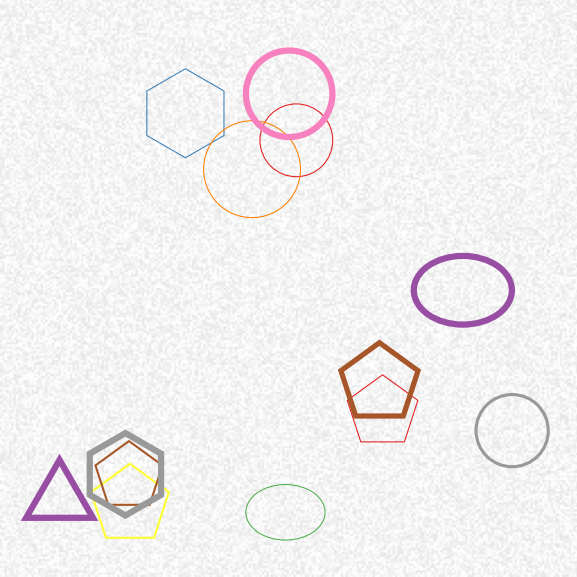[{"shape": "pentagon", "thickness": 0.5, "radius": 0.32, "center": [0.662, 0.286]}, {"shape": "circle", "thickness": 0.5, "radius": 0.32, "center": [0.513, 0.756]}, {"shape": "hexagon", "thickness": 0.5, "radius": 0.39, "center": [0.321, 0.803]}, {"shape": "oval", "thickness": 0.5, "radius": 0.34, "center": [0.494, 0.112]}, {"shape": "oval", "thickness": 3, "radius": 0.42, "center": [0.801, 0.497]}, {"shape": "triangle", "thickness": 3, "radius": 0.33, "center": [0.103, 0.136]}, {"shape": "circle", "thickness": 0.5, "radius": 0.42, "center": [0.436, 0.706]}, {"shape": "pentagon", "thickness": 1, "radius": 0.35, "center": [0.225, 0.125]}, {"shape": "pentagon", "thickness": 1, "radius": 0.31, "center": [0.223, 0.174]}, {"shape": "pentagon", "thickness": 2.5, "radius": 0.35, "center": [0.657, 0.336]}, {"shape": "circle", "thickness": 3, "radius": 0.37, "center": [0.501, 0.837]}, {"shape": "hexagon", "thickness": 3, "radius": 0.36, "center": [0.217, 0.178]}, {"shape": "circle", "thickness": 1.5, "radius": 0.31, "center": [0.887, 0.253]}]